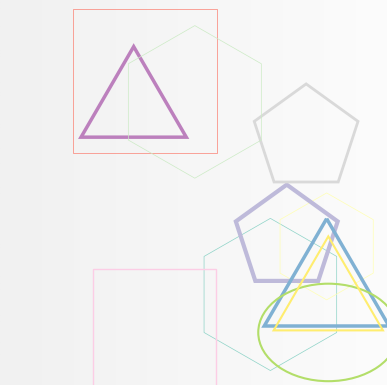[{"shape": "hexagon", "thickness": 0.5, "radius": 0.99, "center": [0.698, 0.235]}, {"shape": "hexagon", "thickness": 0.5, "radius": 0.69, "center": [0.843, 0.36]}, {"shape": "pentagon", "thickness": 3, "radius": 0.69, "center": [0.74, 0.382]}, {"shape": "square", "thickness": 0.5, "radius": 0.93, "center": [0.375, 0.789]}, {"shape": "triangle", "thickness": 2.5, "radius": 0.93, "center": [0.843, 0.246]}, {"shape": "oval", "thickness": 1.5, "radius": 0.9, "center": [0.847, 0.137]}, {"shape": "square", "thickness": 1, "radius": 0.79, "center": [0.399, 0.143]}, {"shape": "pentagon", "thickness": 2, "radius": 0.7, "center": [0.79, 0.641]}, {"shape": "triangle", "thickness": 2.5, "radius": 0.78, "center": [0.345, 0.722]}, {"shape": "hexagon", "thickness": 0.5, "radius": 0.99, "center": [0.503, 0.735]}, {"shape": "triangle", "thickness": 1.5, "radius": 0.81, "center": [0.847, 0.223]}]